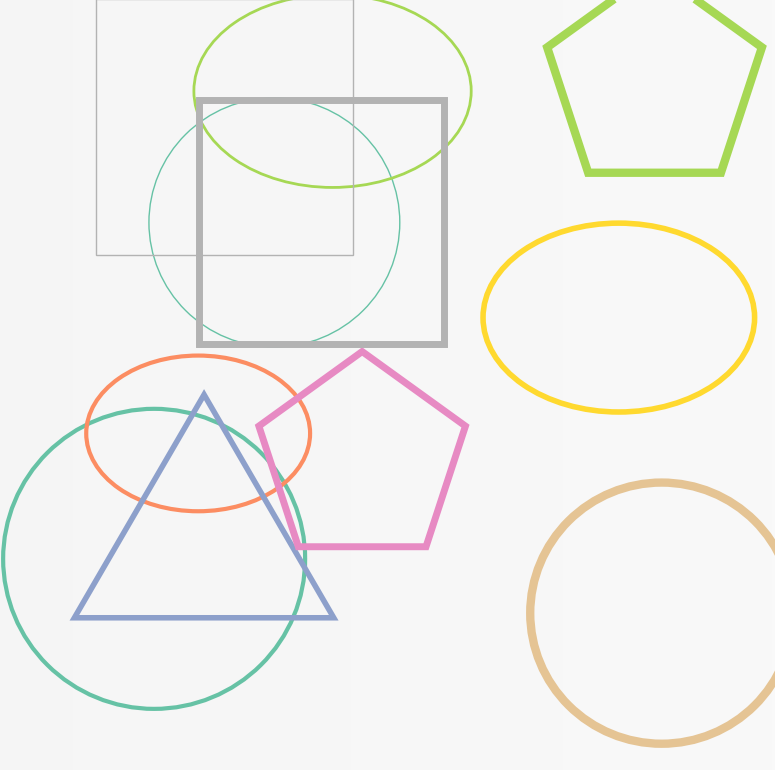[{"shape": "circle", "thickness": 1.5, "radius": 0.97, "center": [0.199, 0.274]}, {"shape": "circle", "thickness": 0.5, "radius": 0.81, "center": [0.354, 0.711]}, {"shape": "oval", "thickness": 1.5, "radius": 0.72, "center": [0.256, 0.437]}, {"shape": "triangle", "thickness": 2, "radius": 0.97, "center": [0.263, 0.294]}, {"shape": "pentagon", "thickness": 2.5, "radius": 0.7, "center": [0.467, 0.403]}, {"shape": "pentagon", "thickness": 3, "radius": 0.73, "center": [0.845, 0.894]}, {"shape": "oval", "thickness": 1, "radius": 0.89, "center": [0.429, 0.882]}, {"shape": "oval", "thickness": 2, "radius": 0.88, "center": [0.798, 0.588]}, {"shape": "circle", "thickness": 3, "radius": 0.85, "center": [0.854, 0.204]}, {"shape": "square", "thickness": 2.5, "radius": 0.79, "center": [0.415, 0.712]}, {"shape": "square", "thickness": 0.5, "radius": 0.83, "center": [0.29, 0.835]}]